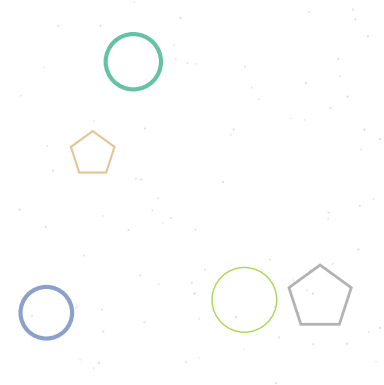[{"shape": "circle", "thickness": 3, "radius": 0.36, "center": [0.346, 0.84]}, {"shape": "circle", "thickness": 3, "radius": 0.34, "center": [0.12, 0.188]}, {"shape": "circle", "thickness": 1, "radius": 0.42, "center": [0.635, 0.221]}, {"shape": "pentagon", "thickness": 1.5, "radius": 0.3, "center": [0.241, 0.6]}, {"shape": "pentagon", "thickness": 2, "radius": 0.43, "center": [0.831, 0.227]}]